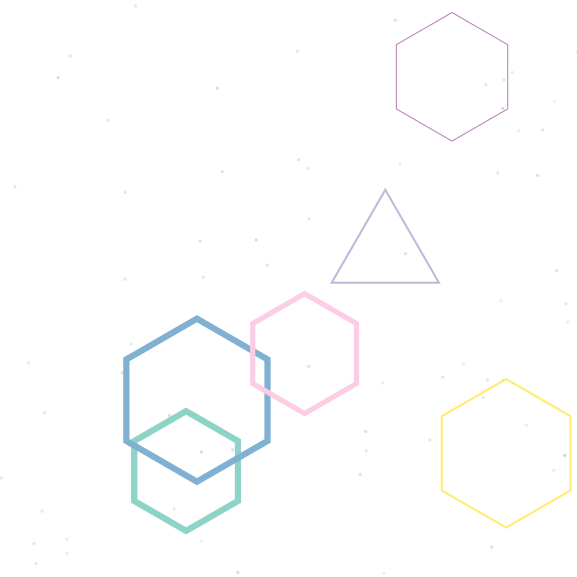[{"shape": "hexagon", "thickness": 3, "radius": 0.52, "center": [0.322, 0.184]}, {"shape": "triangle", "thickness": 1, "radius": 0.54, "center": [0.667, 0.563]}, {"shape": "hexagon", "thickness": 3, "radius": 0.71, "center": [0.341, 0.306]}, {"shape": "hexagon", "thickness": 2.5, "radius": 0.52, "center": [0.527, 0.387]}, {"shape": "hexagon", "thickness": 0.5, "radius": 0.56, "center": [0.783, 0.866]}, {"shape": "hexagon", "thickness": 1, "radius": 0.64, "center": [0.876, 0.214]}]